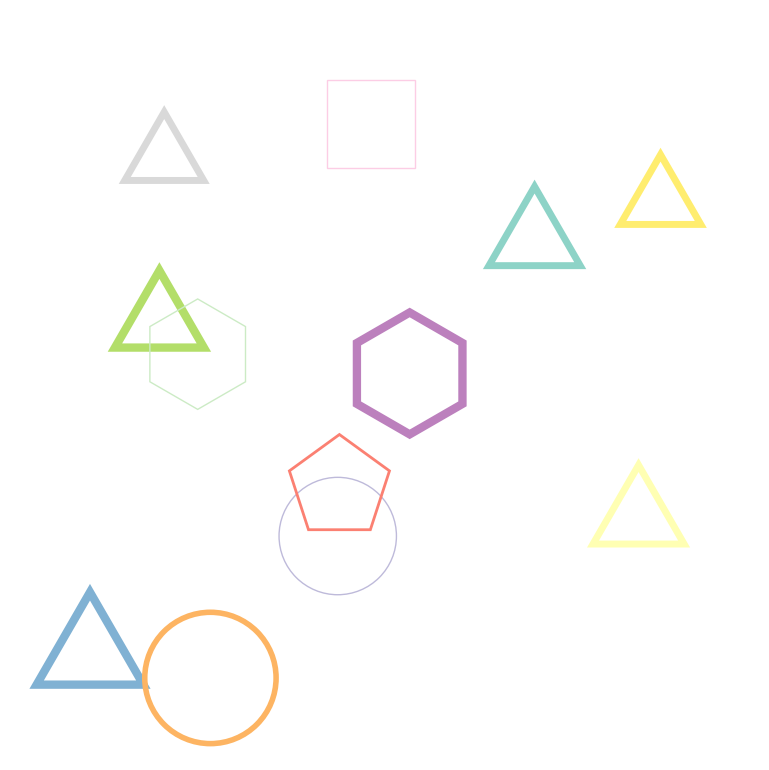[{"shape": "triangle", "thickness": 2.5, "radius": 0.34, "center": [0.694, 0.689]}, {"shape": "triangle", "thickness": 2.5, "radius": 0.34, "center": [0.829, 0.328]}, {"shape": "circle", "thickness": 0.5, "radius": 0.38, "center": [0.439, 0.304]}, {"shape": "pentagon", "thickness": 1, "radius": 0.34, "center": [0.441, 0.367]}, {"shape": "triangle", "thickness": 3, "radius": 0.4, "center": [0.117, 0.151]}, {"shape": "circle", "thickness": 2, "radius": 0.43, "center": [0.273, 0.12]}, {"shape": "triangle", "thickness": 3, "radius": 0.33, "center": [0.207, 0.582]}, {"shape": "square", "thickness": 0.5, "radius": 0.29, "center": [0.482, 0.838]}, {"shape": "triangle", "thickness": 2.5, "radius": 0.3, "center": [0.213, 0.795]}, {"shape": "hexagon", "thickness": 3, "radius": 0.4, "center": [0.532, 0.515]}, {"shape": "hexagon", "thickness": 0.5, "radius": 0.36, "center": [0.257, 0.54]}, {"shape": "triangle", "thickness": 2.5, "radius": 0.3, "center": [0.858, 0.739]}]